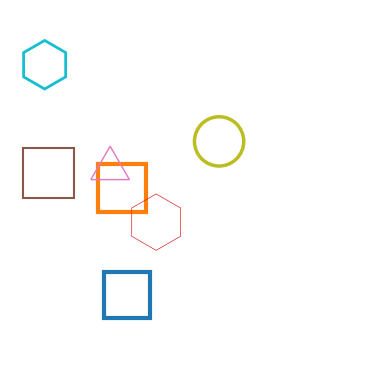[{"shape": "square", "thickness": 3, "radius": 0.3, "center": [0.33, 0.233]}, {"shape": "square", "thickness": 3, "radius": 0.31, "center": [0.317, 0.512]}, {"shape": "hexagon", "thickness": 0.5, "radius": 0.37, "center": [0.406, 0.423]}, {"shape": "square", "thickness": 1.5, "radius": 0.33, "center": [0.126, 0.551]}, {"shape": "triangle", "thickness": 1, "radius": 0.29, "center": [0.286, 0.562]}, {"shape": "circle", "thickness": 2.5, "radius": 0.32, "center": [0.569, 0.633]}, {"shape": "hexagon", "thickness": 2, "radius": 0.32, "center": [0.116, 0.832]}]